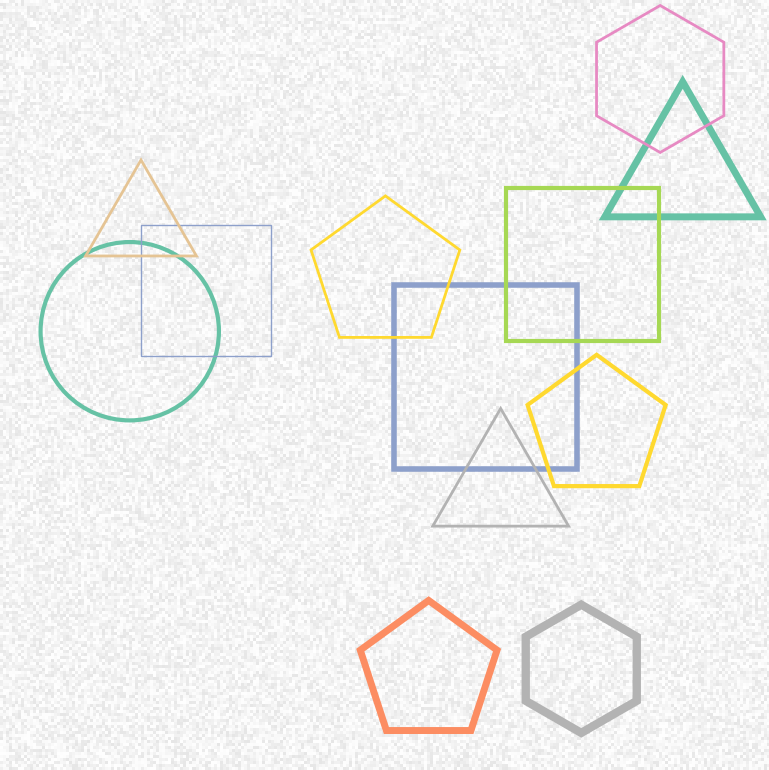[{"shape": "triangle", "thickness": 2.5, "radius": 0.58, "center": [0.887, 0.777]}, {"shape": "circle", "thickness": 1.5, "radius": 0.58, "center": [0.169, 0.57]}, {"shape": "pentagon", "thickness": 2.5, "radius": 0.47, "center": [0.557, 0.127]}, {"shape": "square", "thickness": 0.5, "radius": 0.42, "center": [0.268, 0.623]}, {"shape": "square", "thickness": 2, "radius": 0.6, "center": [0.63, 0.51]}, {"shape": "hexagon", "thickness": 1, "radius": 0.48, "center": [0.857, 0.897]}, {"shape": "square", "thickness": 1.5, "radius": 0.5, "center": [0.757, 0.656]}, {"shape": "pentagon", "thickness": 1, "radius": 0.51, "center": [0.501, 0.644]}, {"shape": "pentagon", "thickness": 1.5, "radius": 0.47, "center": [0.775, 0.445]}, {"shape": "triangle", "thickness": 1, "radius": 0.42, "center": [0.183, 0.709]}, {"shape": "triangle", "thickness": 1, "radius": 0.51, "center": [0.65, 0.368]}, {"shape": "hexagon", "thickness": 3, "radius": 0.42, "center": [0.755, 0.131]}]